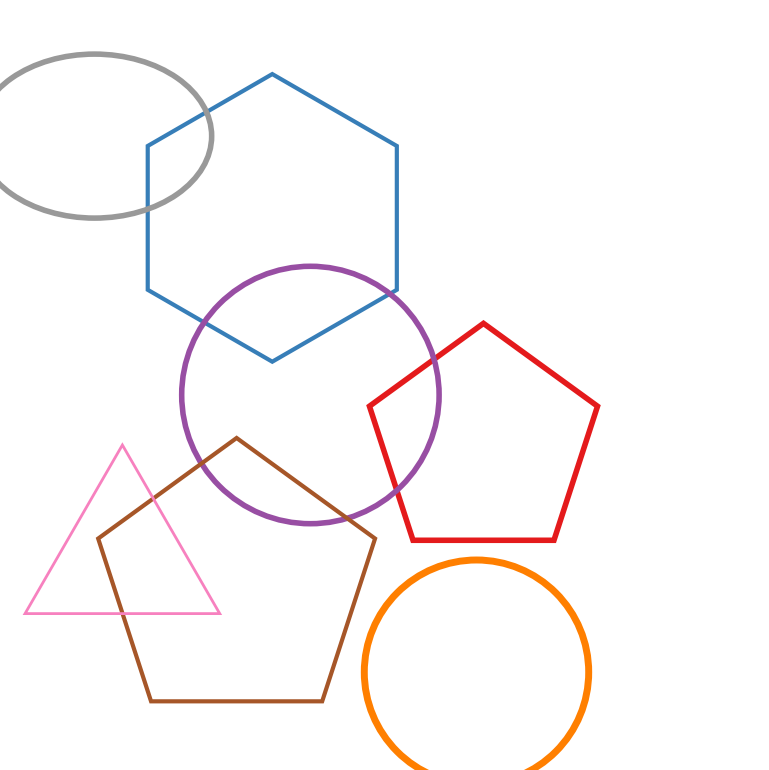[{"shape": "pentagon", "thickness": 2, "radius": 0.78, "center": [0.628, 0.424]}, {"shape": "hexagon", "thickness": 1.5, "radius": 0.93, "center": [0.354, 0.717]}, {"shape": "circle", "thickness": 2, "radius": 0.84, "center": [0.403, 0.487]}, {"shape": "circle", "thickness": 2.5, "radius": 0.73, "center": [0.619, 0.127]}, {"shape": "pentagon", "thickness": 1.5, "radius": 0.95, "center": [0.307, 0.242]}, {"shape": "triangle", "thickness": 1, "radius": 0.73, "center": [0.159, 0.276]}, {"shape": "oval", "thickness": 2, "radius": 0.76, "center": [0.123, 0.823]}]